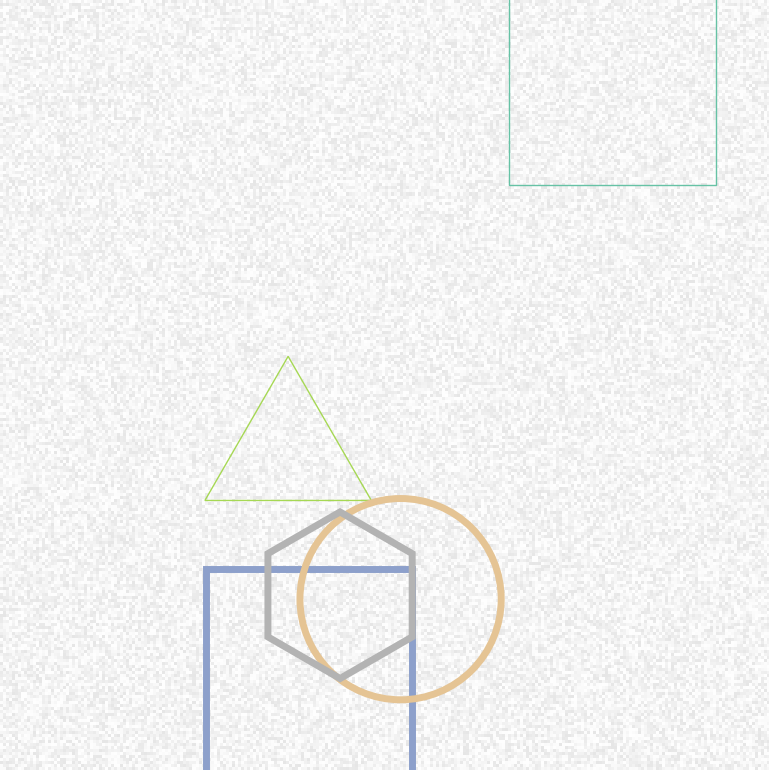[{"shape": "square", "thickness": 0.5, "radius": 0.67, "center": [0.795, 0.894]}, {"shape": "square", "thickness": 2.5, "radius": 0.67, "center": [0.401, 0.127]}, {"shape": "triangle", "thickness": 0.5, "radius": 0.62, "center": [0.374, 0.412]}, {"shape": "circle", "thickness": 2.5, "radius": 0.65, "center": [0.52, 0.222]}, {"shape": "hexagon", "thickness": 2.5, "radius": 0.54, "center": [0.442, 0.227]}]